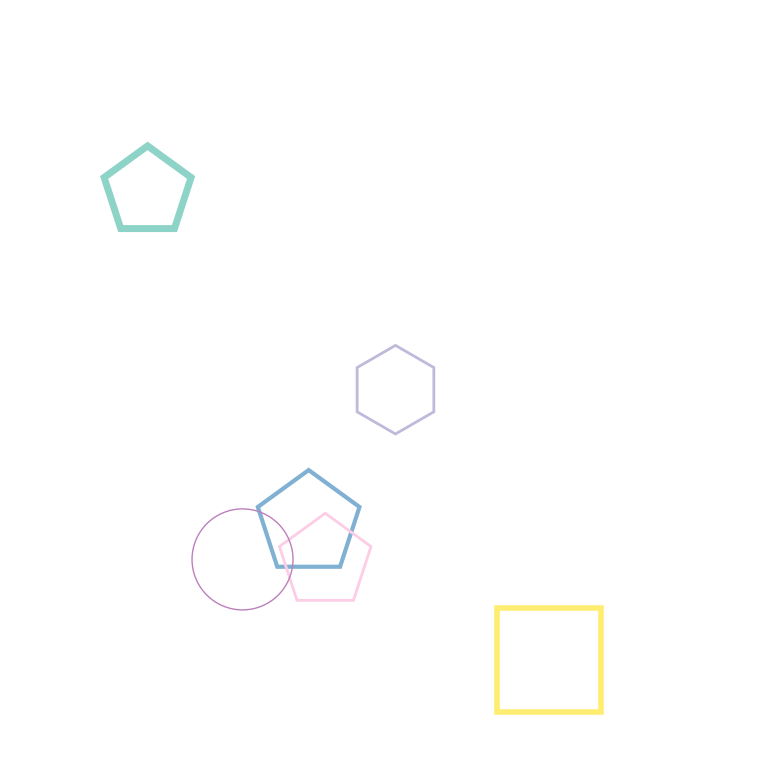[{"shape": "pentagon", "thickness": 2.5, "radius": 0.3, "center": [0.192, 0.751]}, {"shape": "hexagon", "thickness": 1, "radius": 0.29, "center": [0.514, 0.494]}, {"shape": "pentagon", "thickness": 1.5, "radius": 0.35, "center": [0.401, 0.32]}, {"shape": "pentagon", "thickness": 1, "radius": 0.31, "center": [0.422, 0.271]}, {"shape": "circle", "thickness": 0.5, "radius": 0.33, "center": [0.315, 0.274]}, {"shape": "square", "thickness": 2, "radius": 0.34, "center": [0.712, 0.143]}]